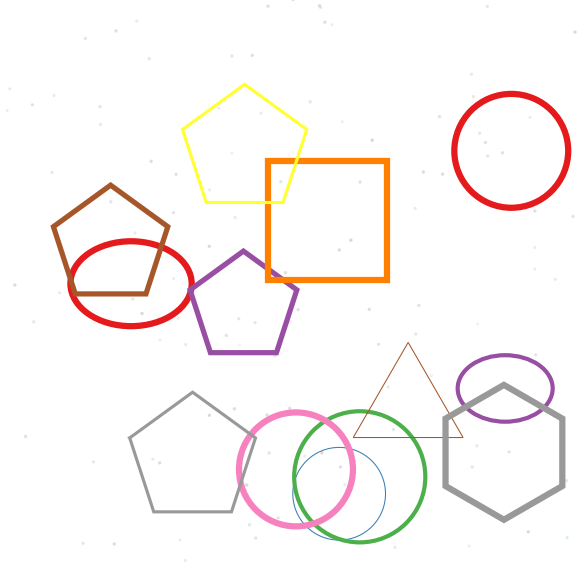[{"shape": "circle", "thickness": 3, "radius": 0.49, "center": [0.885, 0.738]}, {"shape": "oval", "thickness": 3, "radius": 0.53, "center": [0.227, 0.508]}, {"shape": "circle", "thickness": 0.5, "radius": 0.4, "center": [0.587, 0.144]}, {"shape": "circle", "thickness": 2, "radius": 0.57, "center": [0.623, 0.173]}, {"shape": "pentagon", "thickness": 2.5, "radius": 0.49, "center": [0.422, 0.467]}, {"shape": "oval", "thickness": 2, "radius": 0.41, "center": [0.875, 0.327]}, {"shape": "square", "thickness": 3, "radius": 0.52, "center": [0.567, 0.618]}, {"shape": "pentagon", "thickness": 1.5, "radius": 0.57, "center": [0.424, 0.74]}, {"shape": "pentagon", "thickness": 2.5, "radius": 0.52, "center": [0.192, 0.574]}, {"shape": "triangle", "thickness": 0.5, "radius": 0.55, "center": [0.707, 0.296]}, {"shape": "circle", "thickness": 3, "radius": 0.49, "center": [0.513, 0.186]}, {"shape": "hexagon", "thickness": 3, "radius": 0.58, "center": [0.873, 0.216]}, {"shape": "pentagon", "thickness": 1.5, "radius": 0.57, "center": [0.334, 0.205]}]